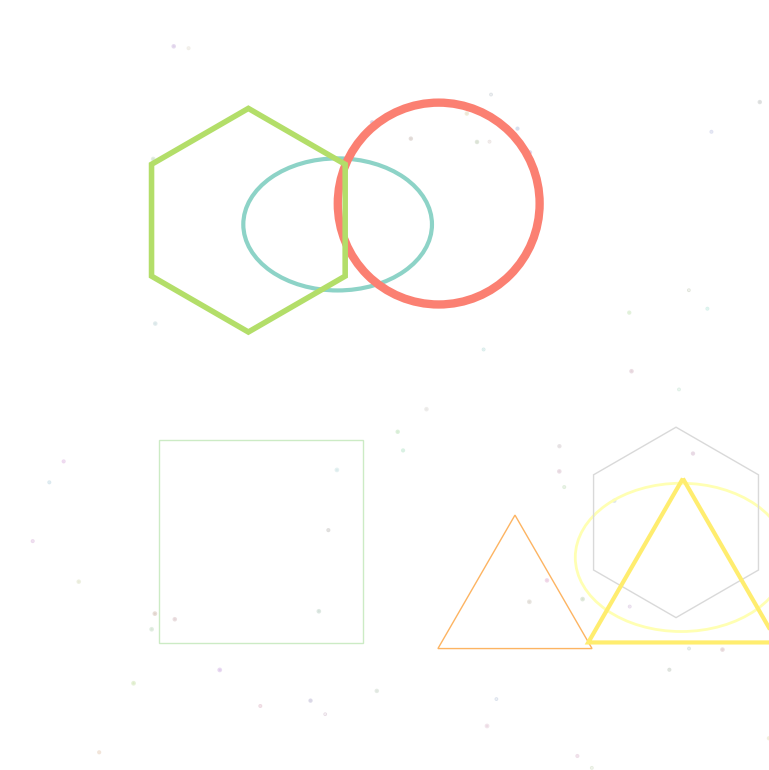[{"shape": "oval", "thickness": 1.5, "radius": 0.61, "center": [0.438, 0.709]}, {"shape": "oval", "thickness": 1, "radius": 0.69, "center": [0.885, 0.276]}, {"shape": "circle", "thickness": 3, "radius": 0.66, "center": [0.57, 0.736]}, {"shape": "triangle", "thickness": 0.5, "radius": 0.58, "center": [0.669, 0.215]}, {"shape": "hexagon", "thickness": 2, "radius": 0.73, "center": [0.323, 0.714]}, {"shape": "hexagon", "thickness": 0.5, "radius": 0.62, "center": [0.878, 0.322]}, {"shape": "square", "thickness": 0.5, "radius": 0.66, "center": [0.339, 0.297]}, {"shape": "triangle", "thickness": 1.5, "radius": 0.71, "center": [0.887, 0.237]}]